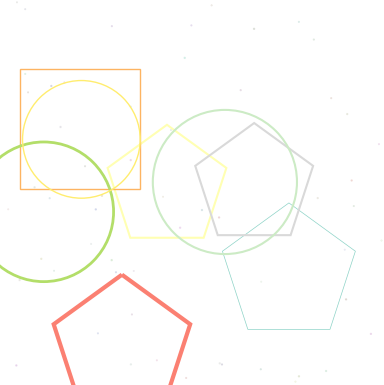[{"shape": "pentagon", "thickness": 0.5, "radius": 0.91, "center": [0.75, 0.291]}, {"shape": "pentagon", "thickness": 1.5, "radius": 0.81, "center": [0.434, 0.514]}, {"shape": "pentagon", "thickness": 3, "radius": 0.93, "center": [0.317, 0.1]}, {"shape": "square", "thickness": 1, "radius": 0.78, "center": [0.208, 0.665]}, {"shape": "circle", "thickness": 2, "radius": 0.91, "center": [0.114, 0.45]}, {"shape": "pentagon", "thickness": 1.5, "radius": 0.8, "center": [0.66, 0.519]}, {"shape": "circle", "thickness": 1.5, "radius": 0.94, "center": [0.584, 0.527]}, {"shape": "circle", "thickness": 1, "radius": 0.76, "center": [0.211, 0.638]}]